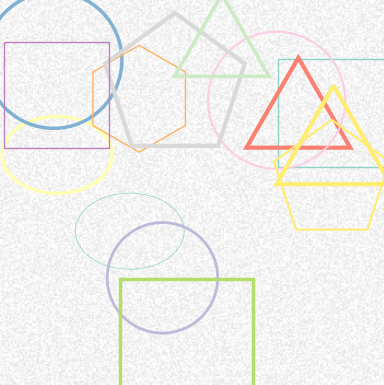[{"shape": "oval", "thickness": 0.5, "radius": 0.71, "center": [0.337, 0.4]}, {"shape": "square", "thickness": 1, "radius": 0.7, "center": [0.861, 0.706]}, {"shape": "oval", "thickness": 2.5, "radius": 0.71, "center": [0.148, 0.598]}, {"shape": "circle", "thickness": 2, "radius": 0.72, "center": [0.422, 0.278]}, {"shape": "triangle", "thickness": 3, "radius": 0.78, "center": [0.775, 0.694]}, {"shape": "circle", "thickness": 2.5, "radius": 0.89, "center": [0.139, 0.844]}, {"shape": "hexagon", "thickness": 1, "radius": 0.69, "center": [0.361, 0.744]}, {"shape": "square", "thickness": 2.5, "radius": 0.86, "center": [0.484, 0.103]}, {"shape": "circle", "thickness": 1.5, "radius": 0.89, "center": [0.719, 0.74]}, {"shape": "pentagon", "thickness": 3, "radius": 0.95, "center": [0.454, 0.776]}, {"shape": "square", "thickness": 1, "radius": 0.68, "center": [0.148, 0.753]}, {"shape": "triangle", "thickness": 2.5, "radius": 0.71, "center": [0.576, 0.873]}, {"shape": "pentagon", "thickness": 1.5, "radius": 0.79, "center": [0.861, 0.531]}, {"shape": "triangle", "thickness": 3, "radius": 0.85, "center": [0.866, 0.607]}]